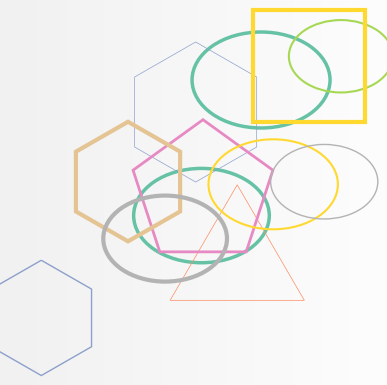[{"shape": "oval", "thickness": 2.5, "radius": 0.88, "center": [0.52, 0.44]}, {"shape": "oval", "thickness": 2.5, "radius": 0.89, "center": [0.674, 0.792]}, {"shape": "triangle", "thickness": 0.5, "radius": 1.0, "center": [0.612, 0.32]}, {"shape": "hexagon", "thickness": 1, "radius": 0.75, "center": [0.107, 0.174]}, {"shape": "hexagon", "thickness": 0.5, "radius": 0.91, "center": [0.505, 0.709]}, {"shape": "pentagon", "thickness": 2, "radius": 0.95, "center": [0.524, 0.499]}, {"shape": "oval", "thickness": 1.5, "radius": 0.67, "center": [0.88, 0.854]}, {"shape": "square", "thickness": 3, "radius": 0.72, "center": [0.798, 0.828]}, {"shape": "oval", "thickness": 1.5, "radius": 0.83, "center": [0.705, 0.521]}, {"shape": "hexagon", "thickness": 3, "radius": 0.78, "center": [0.33, 0.528]}, {"shape": "oval", "thickness": 1, "radius": 0.69, "center": [0.837, 0.528]}, {"shape": "oval", "thickness": 3, "radius": 0.8, "center": [0.426, 0.38]}]